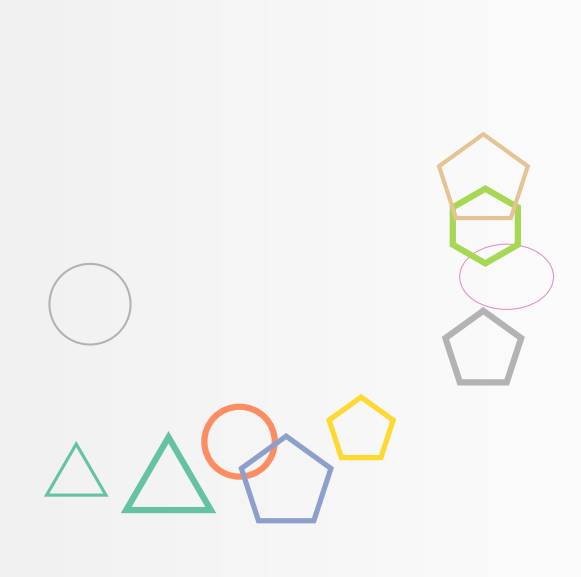[{"shape": "triangle", "thickness": 3, "radius": 0.42, "center": [0.29, 0.158]}, {"shape": "triangle", "thickness": 1.5, "radius": 0.29, "center": [0.131, 0.171]}, {"shape": "circle", "thickness": 3, "radius": 0.3, "center": [0.412, 0.234]}, {"shape": "pentagon", "thickness": 2.5, "radius": 0.4, "center": [0.492, 0.163]}, {"shape": "oval", "thickness": 0.5, "radius": 0.4, "center": [0.872, 0.52]}, {"shape": "hexagon", "thickness": 3, "radius": 0.32, "center": [0.835, 0.608]}, {"shape": "pentagon", "thickness": 2.5, "radius": 0.29, "center": [0.621, 0.254]}, {"shape": "pentagon", "thickness": 2, "radius": 0.4, "center": [0.832, 0.686]}, {"shape": "circle", "thickness": 1, "radius": 0.35, "center": [0.155, 0.472]}, {"shape": "pentagon", "thickness": 3, "radius": 0.34, "center": [0.831, 0.392]}]